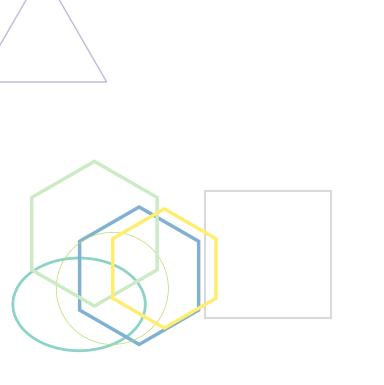[{"shape": "oval", "thickness": 2, "radius": 0.86, "center": [0.205, 0.209]}, {"shape": "triangle", "thickness": 1, "radius": 0.96, "center": [0.111, 0.883]}, {"shape": "hexagon", "thickness": 2.5, "radius": 0.89, "center": [0.361, 0.284]}, {"shape": "circle", "thickness": 0.5, "radius": 0.73, "center": [0.292, 0.251]}, {"shape": "square", "thickness": 1.5, "radius": 0.82, "center": [0.695, 0.339]}, {"shape": "hexagon", "thickness": 2.5, "radius": 0.94, "center": [0.245, 0.393]}, {"shape": "hexagon", "thickness": 2.5, "radius": 0.77, "center": [0.427, 0.303]}]